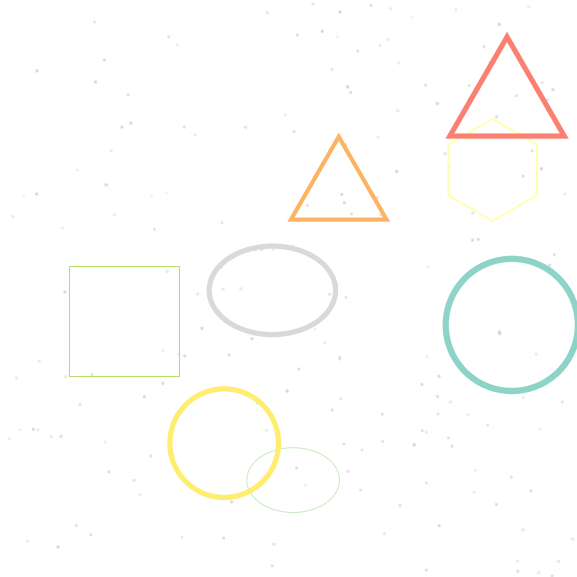[{"shape": "circle", "thickness": 3, "radius": 0.57, "center": [0.886, 0.437]}, {"shape": "hexagon", "thickness": 1, "radius": 0.44, "center": [0.853, 0.705]}, {"shape": "triangle", "thickness": 2.5, "radius": 0.57, "center": [0.878, 0.821]}, {"shape": "triangle", "thickness": 2, "radius": 0.48, "center": [0.587, 0.667]}, {"shape": "square", "thickness": 0.5, "radius": 0.48, "center": [0.215, 0.443]}, {"shape": "oval", "thickness": 2.5, "radius": 0.55, "center": [0.472, 0.496]}, {"shape": "oval", "thickness": 0.5, "radius": 0.4, "center": [0.508, 0.168]}, {"shape": "circle", "thickness": 2.5, "radius": 0.47, "center": [0.388, 0.232]}]